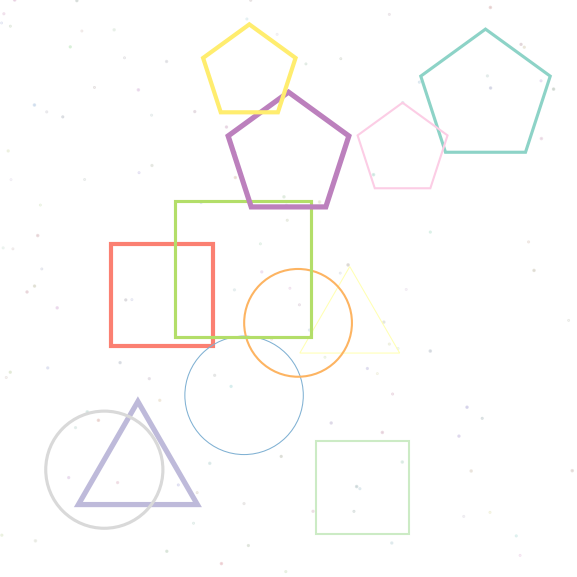[{"shape": "pentagon", "thickness": 1.5, "radius": 0.59, "center": [0.841, 0.831]}, {"shape": "triangle", "thickness": 0.5, "radius": 0.5, "center": [0.606, 0.438]}, {"shape": "triangle", "thickness": 2.5, "radius": 0.59, "center": [0.239, 0.185]}, {"shape": "square", "thickness": 2, "radius": 0.44, "center": [0.28, 0.488]}, {"shape": "circle", "thickness": 0.5, "radius": 0.51, "center": [0.423, 0.315]}, {"shape": "circle", "thickness": 1, "radius": 0.47, "center": [0.516, 0.44]}, {"shape": "square", "thickness": 1.5, "radius": 0.59, "center": [0.421, 0.533]}, {"shape": "pentagon", "thickness": 1, "radius": 0.41, "center": [0.697, 0.739]}, {"shape": "circle", "thickness": 1.5, "radius": 0.51, "center": [0.181, 0.186]}, {"shape": "pentagon", "thickness": 2.5, "radius": 0.55, "center": [0.5, 0.73]}, {"shape": "square", "thickness": 1, "radius": 0.4, "center": [0.628, 0.155]}, {"shape": "pentagon", "thickness": 2, "radius": 0.42, "center": [0.432, 0.873]}]